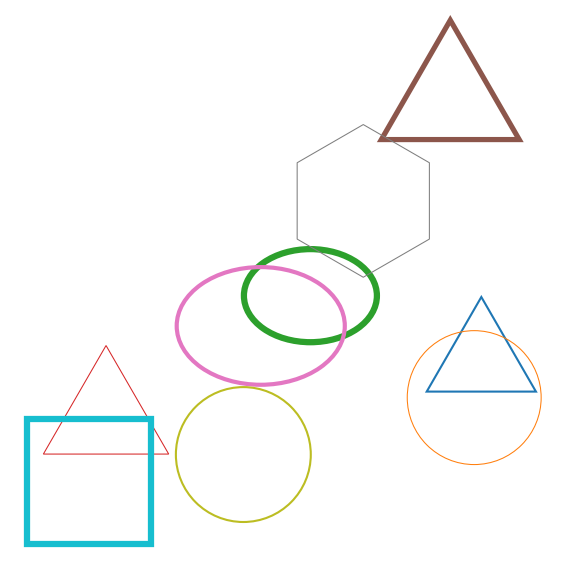[{"shape": "triangle", "thickness": 1, "radius": 0.55, "center": [0.833, 0.376]}, {"shape": "circle", "thickness": 0.5, "radius": 0.58, "center": [0.821, 0.311]}, {"shape": "oval", "thickness": 3, "radius": 0.58, "center": [0.538, 0.487]}, {"shape": "triangle", "thickness": 0.5, "radius": 0.63, "center": [0.184, 0.276]}, {"shape": "triangle", "thickness": 2.5, "radius": 0.69, "center": [0.78, 0.826]}, {"shape": "oval", "thickness": 2, "radius": 0.73, "center": [0.452, 0.435]}, {"shape": "hexagon", "thickness": 0.5, "radius": 0.66, "center": [0.629, 0.651]}, {"shape": "circle", "thickness": 1, "radius": 0.58, "center": [0.421, 0.212]}, {"shape": "square", "thickness": 3, "radius": 0.54, "center": [0.154, 0.166]}]